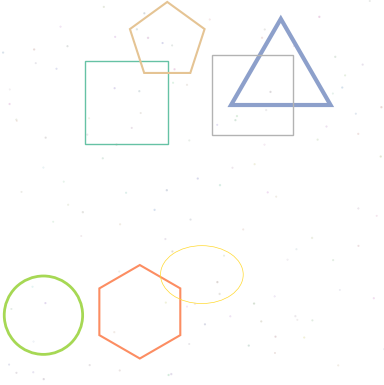[{"shape": "square", "thickness": 1, "radius": 0.54, "center": [0.329, 0.733]}, {"shape": "hexagon", "thickness": 1.5, "radius": 0.61, "center": [0.363, 0.19]}, {"shape": "triangle", "thickness": 3, "radius": 0.75, "center": [0.729, 0.802]}, {"shape": "circle", "thickness": 2, "radius": 0.51, "center": [0.113, 0.181]}, {"shape": "oval", "thickness": 0.5, "radius": 0.54, "center": [0.524, 0.287]}, {"shape": "pentagon", "thickness": 1.5, "radius": 0.51, "center": [0.434, 0.893]}, {"shape": "square", "thickness": 1, "radius": 0.52, "center": [0.656, 0.753]}]